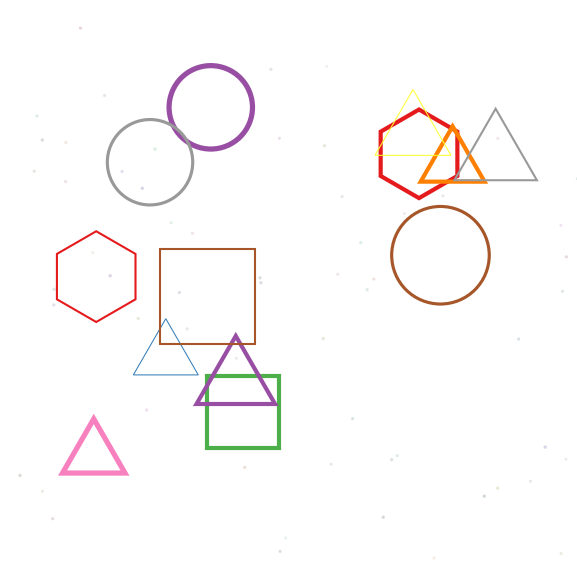[{"shape": "hexagon", "thickness": 1, "radius": 0.39, "center": [0.167, 0.52]}, {"shape": "hexagon", "thickness": 2, "radius": 0.38, "center": [0.726, 0.733]}, {"shape": "triangle", "thickness": 0.5, "radius": 0.32, "center": [0.287, 0.382]}, {"shape": "square", "thickness": 2, "radius": 0.31, "center": [0.421, 0.285]}, {"shape": "triangle", "thickness": 2, "radius": 0.39, "center": [0.408, 0.339]}, {"shape": "circle", "thickness": 2.5, "radius": 0.36, "center": [0.365, 0.813]}, {"shape": "triangle", "thickness": 2, "radius": 0.32, "center": [0.784, 0.717]}, {"shape": "triangle", "thickness": 0.5, "radius": 0.38, "center": [0.715, 0.768]}, {"shape": "circle", "thickness": 1.5, "radius": 0.42, "center": [0.763, 0.557]}, {"shape": "square", "thickness": 1, "radius": 0.41, "center": [0.359, 0.485]}, {"shape": "triangle", "thickness": 2.5, "radius": 0.31, "center": [0.162, 0.211]}, {"shape": "circle", "thickness": 1.5, "radius": 0.37, "center": [0.26, 0.718]}, {"shape": "triangle", "thickness": 1, "radius": 0.41, "center": [0.858, 0.728]}]